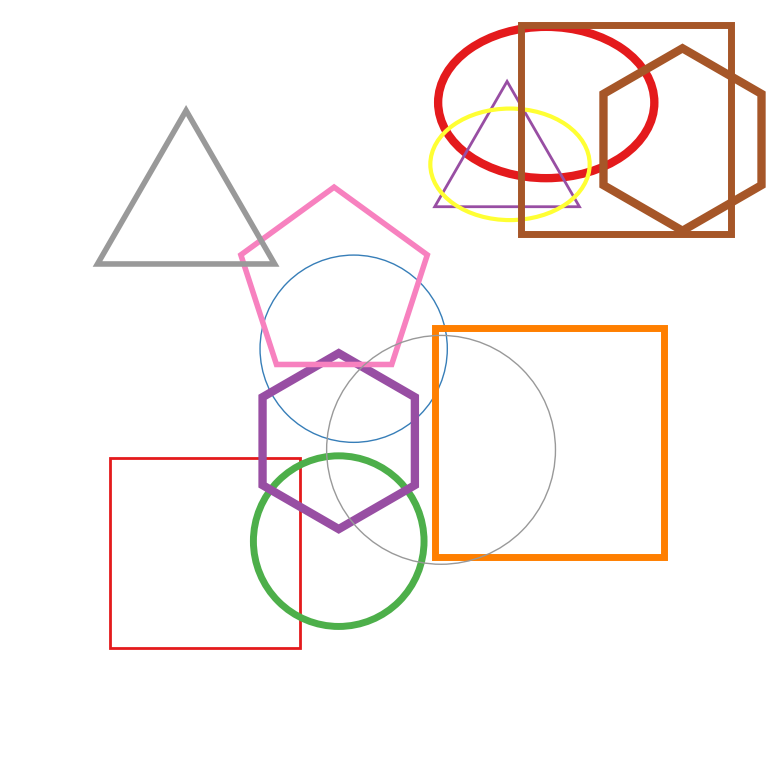[{"shape": "oval", "thickness": 3, "radius": 0.7, "center": [0.709, 0.867]}, {"shape": "square", "thickness": 1, "radius": 0.62, "center": [0.266, 0.282]}, {"shape": "circle", "thickness": 0.5, "radius": 0.61, "center": [0.459, 0.547]}, {"shape": "circle", "thickness": 2.5, "radius": 0.55, "center": [0.44, 0.297]}, {"shape": "triangle", "thickness": 1, "radius": 0.54, "center": [0.659, 0.786]}, {"shape": "hexagon", "thickness": 3, "radius": 0.57, "center": [0.44, 0.427]}, {"shape": "square", "thickness": 2.5, "radius": 0.75, "center": [0.714, 0.425]}, {"shape": "oval", "thickness": 1.5, "radius": 0.52, "center": [0.662, 0.787]}, {"shape": "square", "thickness": 2.5, "radius": 0.68, "center": [0.813, 0.832]}, {"shape": "hexagon", "thickness": 3, "radius": 0.59, "center": [0.886, 0.819]}, {"shape": "pentagon", "thickness": 2, "radius": 0.64, "center": [0.434, 0.63]}, {"shape": "circle", "thickness": 0.5, "radius": 0.74, "center": [0.573, 0.416]}, {"shape": "triangle", "thickness": 2, "radius": 0.66, "center": [0.242, 0.724]}]